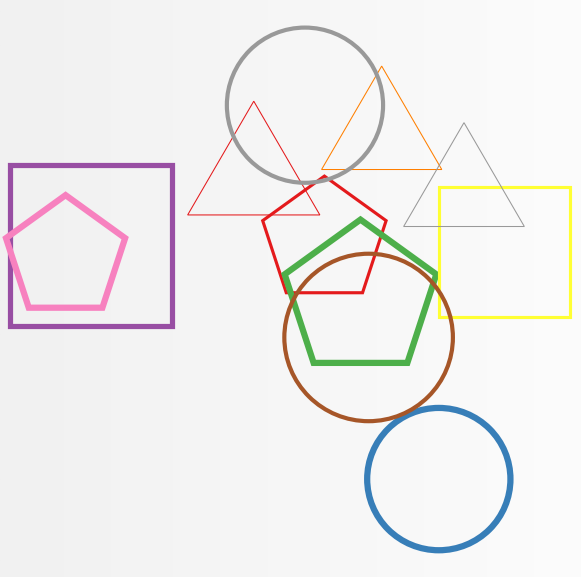[{"shape": "pentagon", "thickness": 1.5, "radius": 0.56, "center": [0.558, 0.583]}, {"shape": "triangle", "thickness": 0.5, "radius": 0.66, "center": [0.437, 0.693]}, {"shape": "circle", "thickness": 3, "radius": 0.62, "center": [0.755, 0.17]}, {"shape": "pentagon", "thickness": 3, "radius": 0.69, "center": [0.62, 0.482]}, {"shape": "square", "thickness": 2.5, "radius": 0.7, "center": [0.157, 0.574]}, {"shape": "triangle", "thickness": 0.5, "radius": 0.6, "center": [0.657, 0.765]}, {"shape": "square", "thickness": 1.5, "radius": 0.56, "center": [0.868, 0.563]}, {"shape": "circle", "thickness": 2, "radius": 0.72, "center": [0.634, 0.415]}, {"shape": "pentagon", "thickness": 3, "radius": 0.54, "center": [0.113, 0.553]}, {"shape": "circle", "thickness": 2, "radius": 0.67, "center": [0.525, 0.817]}, {"shape": "triangle", "thickness": 0.5, "radius": 0.6, "center": [0.798, 0.667]}]